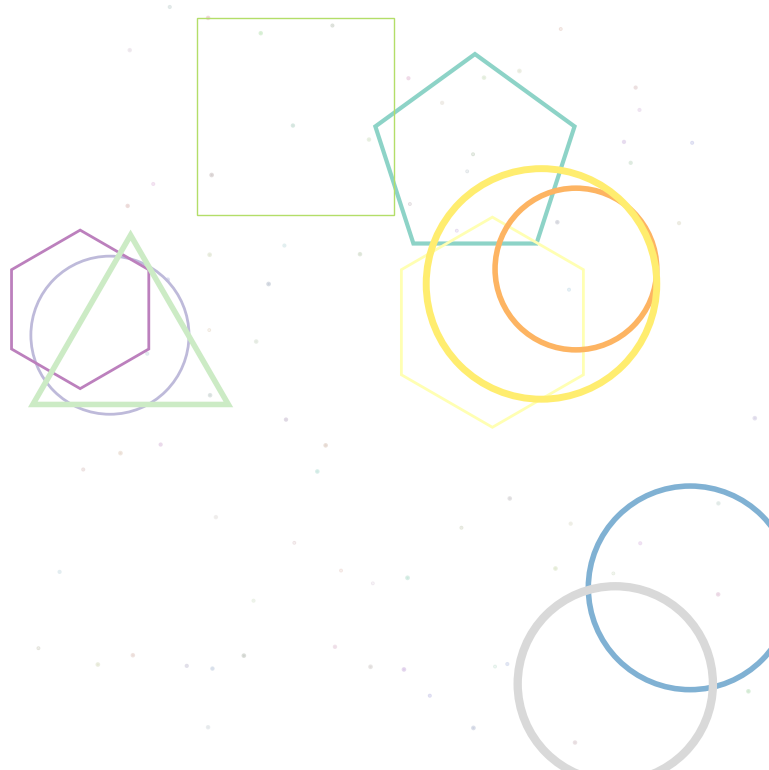[{"shape": "pentagon", "thickness": 1.5, "radius": 0.68, "center": [0.617, 0.794]}, {"shape": "hexagon", "thickness": 1, "radius": 0.68, "center": [0.639, 0.582]}, {"shape": "circle", "thickness": 1, "radius": 0.51, "center": [0.143, 0.565]}, {"shape": "circle", "thickness": 2, "radius": 0.66, "center": [0.896, 0.237]}, {"shape": "circle", "thickness": 2, "radius": 0.52, "center": [0.748, 0.651]}, {"shape": "square", "thickness": 0.5, "radius": 0.64, "center": [0.384, 0.848]}, {"shape": "circle", "thickness": 3, "radius": 0.63, "center": [0.799, 0.112]}, {"shape": "hexagon", "thickness": 1, "radius": 0.51, "center": [0.104, 0.598]}, {"shape": "triangle", "thickness": 2, "radius": 0.73, "center": [0.17, 0.548]}, {"shape": "circle", "thickness": 2.5, "radius": 0.75, "center": [0.703, 0.631]}]